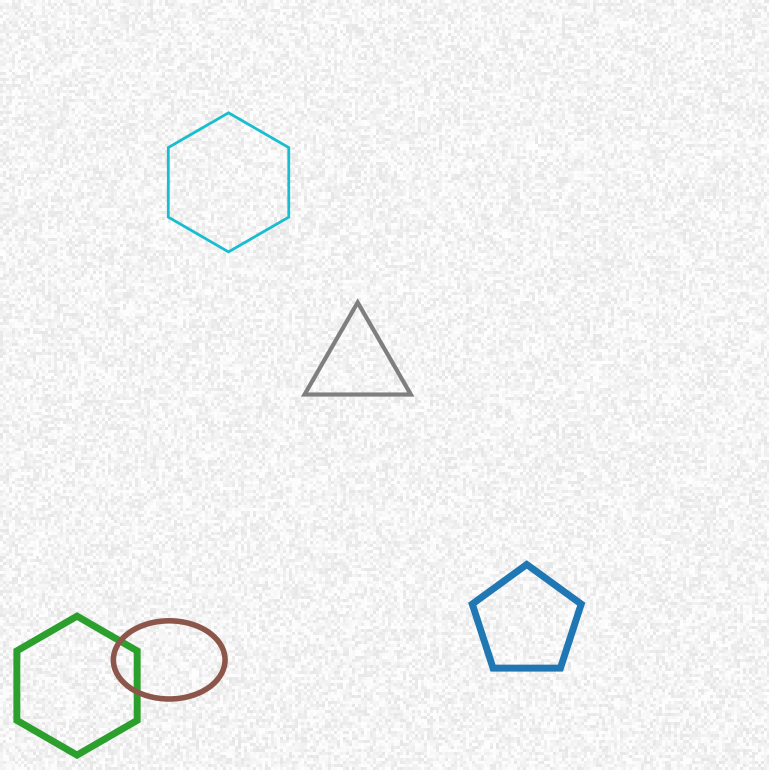[{"shape": "pentagon", "thickness": 2.5, "radius": 0.37, "center": [0.684, 0.193]}, {"shape": "hexagon", "thickness": 2.5, "radius": 0.45, "center": [0.1, 0.11]}, {"shape": "oval", "thickness": 2, "radius": 0.36, "center": [0.22, 0.143]}, {"shape": "triangle", "thickness": 1.5, "radius": 0.4, "center": [0.465, 0.527]}, {"shape": "hexagon", "thickness": 1, "radius": 0.45, "center": [0.297, 0.763]}]